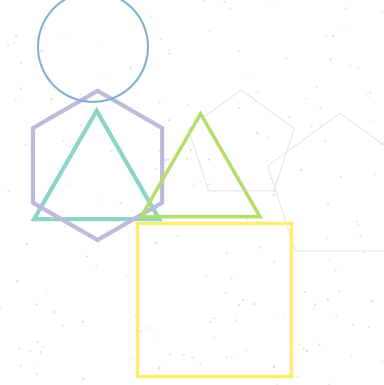[{"shape": "triangle", "thickness": 3, "radius": 0.94, "center": [0.251, 0.525]}, {"shape": "hexagon", "thickness": 3, "radius": 0.97, "center": [0.253, 0.57]}, {"shape": "circle", "thickness": 1.5, "radius": 0.71, "center": [0.242, 0.878]}, {"shape": "triangle", "thickness": 2.5, "radius": 0.89, "center": [0.521, 0.526]}, {"shape": "pentagon", "thickness": 0.5, "radius": 0.72, "center": [0.626, 0.621]}, {"shape": "pentagon", "thickness": 0.5, "radius": 0.99, "center": [0.883, 0.508]}, {"shape": "square", "thickness": 2.5, "radius": 1.0, "center": [0.555, 0.222]}]